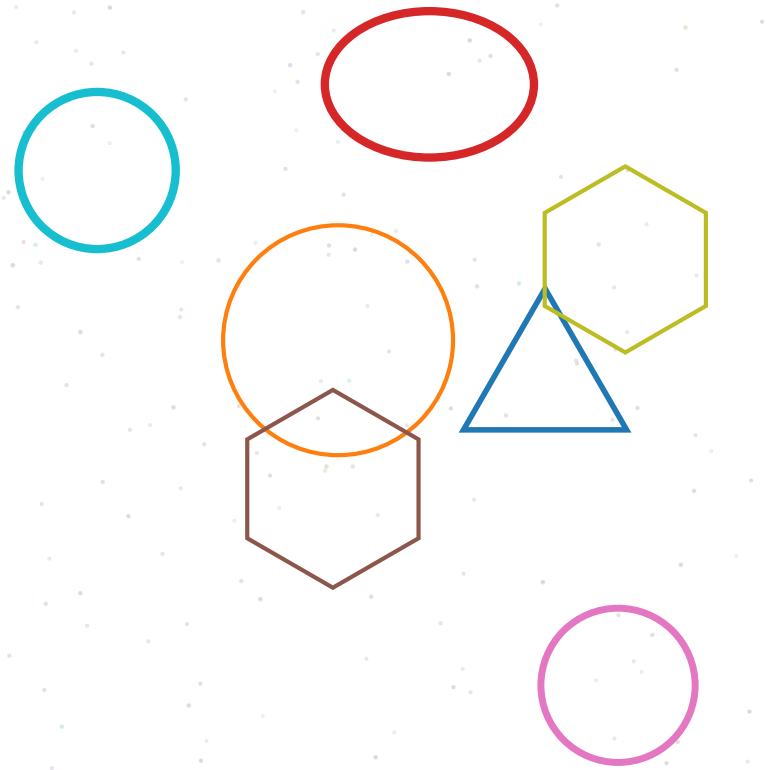[{"shape": "triangle", "thickness": 2, "radius": 0.61, "center": [0.708, 0.503]}, {"shape": "circle", "thickness": 1.5, "radius": 0.75, "center": [0.439, 0.558]}, {"shape": "oval", "thickness": 3, "radius": 0.68, "center": [0.558, 0.89]}, {"shape": "hexagon", "thickness": 1.5, "radius": 0.64, "center": [0.432, 0.365]}, {"shape": "circle", "thickness": 2.5, "radius": 0.5, "center": [0.803, 0.11]}, {"shape": "hexagon", "thickness": 1.5, "radius": 0.6, "center": [0.812, 0.663]}, {"shape": "circle", "thickness": 3, "radius": 0.51, "center": [0.126, 0.779]}]